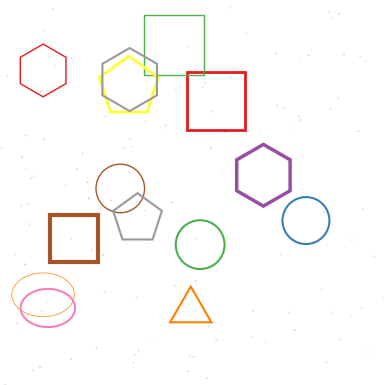[{"shape": "hexagon", "thickness": 1, "radius": 0.34, "center": [0.112, 0.817]}, {"shape": "square", "thickness": 2, "radius": 0.38, "center": [0.561, 0.738]}, {"shape": "circle", "thickness": 1.5, "radius": 0.3, "center": [0.795, 0.427]}, {"shape": "circle", "thickness": 1.5, "radius": 0.32, "center": [0.52, 0.365]}, {"shape": "square", "thickness": 1, "radius": 0.39, "center": [0.451, 0.884]}, {"shape": "hexagon", "thickness": 2.5, "radius": 0.4, "center": [0.684, 0.545]}, {"shape": "triangle", "thickness": 1.5, "radius": 0.31, "center": [0.495, 0.194]}, {"shape": "oval", "thickness": 0.5, "radius": 0.41, "center": [0.112, 0.234]}, {"shape": "pentagon", "thickness": 2, "radius": 0.4, "center": [0.335, 0.774]}, {"shape": "circle", "thickness": 1, "radius": 0.32, "center": [0.312, 0.511]}, {"shape": "square", "thickness": 3, "radius": 0.31, "center": [0.192, 0.38]}, {"shape": "oval", "thickness": 1.5, "radius": 0.35, "center": [0.124, 0.2]}, {"shape": "hexagon", "thickness": 1.5, "radius": 0.41, "center": [0.337, 0.793]}, {"shape": "pentagon", "thickness": 1.5, "radius": 0.33, "center": [0.357, 0.432]}]